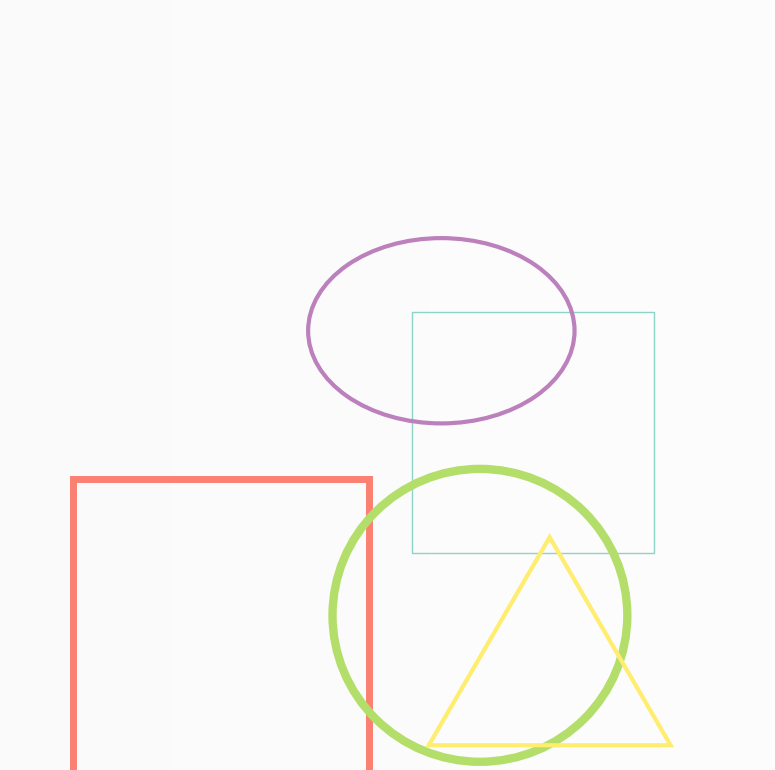[{"shape": "square", "thickness": 0.5, "radius": 0.78, "center": [0.688, 0.438]}, {"shape": "square", "thickness": 2.5, "radius": 0.95, "center": [0.285, 0.187]}, {"shape": "circle", "thickness": 3, "radius": 0.95, "center": [0.619, 0.201]}, {"shape": "oval", "thickness": 1.5, "radius": 0.86, "center": [0.569, 0.57]}, {"shape": "triangle", "thickness": 1.5, "radius": 0.9, "center": [0.709, 0.122]}]